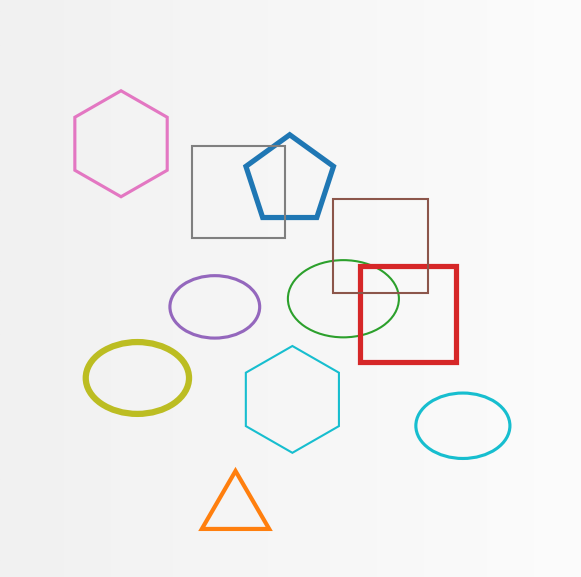[{"shape": "pentagon", "thickness": 2.5, "radius": 0.4, "center": [0.498, 0.687]}, {"shape": "triangle", "thickness": 2, "radius": 0.33, "center": [0.405, 0.117]}, {"shape": "oval", "thickness": 1, "radius": 0.48, "center": [0.591, 0.482]}, {"shape": "square", "thickness": 2.5, "radius": 0.41, "center": [0.702, 0.455]}, {"shape": "oval", "thickness": 1.5, "radius": 0.39, "center": [0.37, 0.468]}, {"shape": "square", "thickness": 1, "radius": 0.41, "center": [0.655, 0.573]}, {"shape": "hexagon", "thickness": 1.5, "radius": 0.46, "center": [0.208, 0.75]}, {"shape": "square", "thickness": 1, "radius": 0.4, "center": [0.41, 0.667]}, {"shape": "oval", "thickness": 3, "radius": 0.44, "center": [0.236, 0.345]}, {"shape": "oval", "thickness": 1.5, "radius": 0.4, "center": [0.796, 0.262]}, {"shape": "hexagon", "thickness": 1, "radius": 0.46, "center": [0.503, 0.308]}]